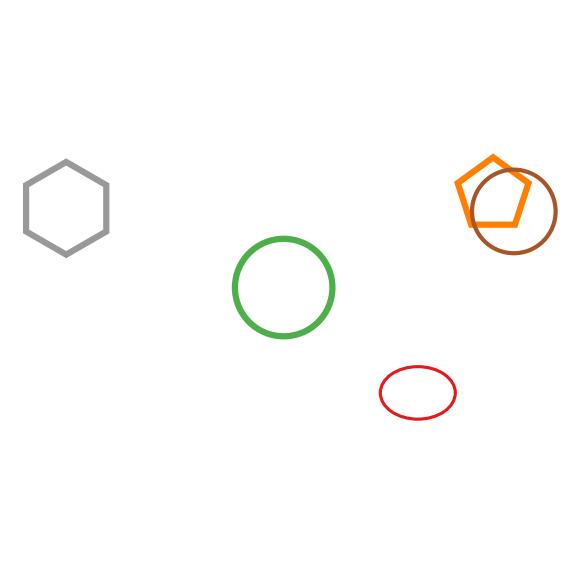[{"shape": "oval", "thickness": 1.5, "radius": 0.32, "center": [0.724, 0.319]}, {"shape": "circle", "thickness": 3, "radius": 0.42, "center": [0.491, 0.501]}, {"shape": "pentagon", "thickness": 3, "radius": 0.32, "center": [0.854, 0.662]}, {"shape": "circle", "thickness": 2, "radius": 0.36, "center": [0.89, 0.633]}, {"shape": "hexagon", "thickness": 3, "radius": 0.4, "center": [0.115, 0.638]}]